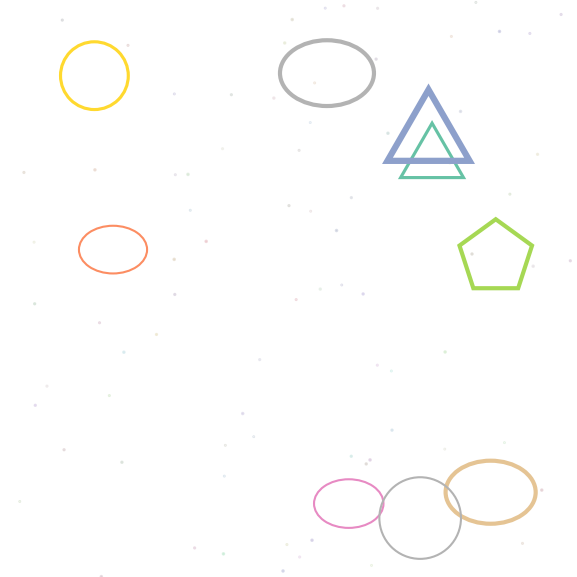[{"shape": "triangle", "thickness": 1.5, "radius": 0.31, "center": [0.748, 0.723]}, {"shape": "oval", "thickness": 1, "radius": 0.29, "center": [0.196, 0.567]}, {"shape": "triangle", "thickness": 3, "radius": 0.41, "center": [0.742, 0.762]}, {"shape": "oval", "thickness": 1, "radius": 0.3, "center": [0.604, 0.127]}, {"shape": "pentagon", "thickness": 2, "radius": 0.33, "center": [0.858, 0.553]}, {"shape": "circle", "thickness": 1.5, "radius": 0.29, "center": [0.163, 0.868]}, {"shape": "oval", "thickness": 2, "radius": 0.39, "center": [0.85, 0.147]}, {"shape": "circle", "thickness": 1, "radius": 0.35, "center": [0.728, 0.102]}, {"shape": "oval", "thickness": 2, "radius": 0.41, "center": [0.566, 0.872]}]